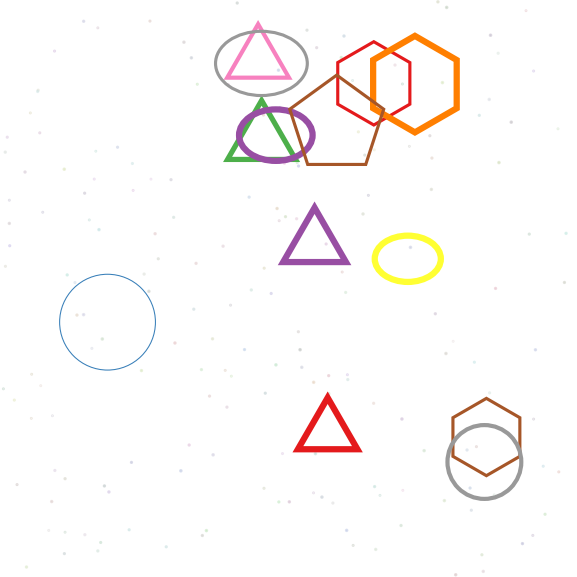[{"shape": "hexagon", "thickness": 1.5, "radius": 0.36, "center": [0.647, 0.855]}, {"shape": "triangle", "thickness": 3, "radius": 0.3, "center": [0.567, 0.251]}, {"shape": "circle", "thickness": 0.5, "radius": 0.41, "center": [0.186, 0.441]}, {"shape": "triangle", "thickness": 2.5, "radius": 0.34, "center": [0.453, 0.757]}, {"shape": "oval", "thickness": 3, "radius": 0.32, "center": [0.478, 0.765]}, {"shape": "triangle", "thickness": 3, "radius": 0.31, "center": [0.545, 0.577]}, {"shape": "hexagon", "thickness": 3, "radius": 0.42, "center": [0.718, 0.853]}, {"shape": "oval", "thickness": 3, "radius": 0.29, "center": [0.706, 0.551]}, {"shape": "hexagon", "thickness": 1.5, "radius": 0.33, "center": [0.842, 0.242]}, {"shape": "pentagon", "thickness": 1.5, "radius": 0.43, "center": [0.583, 0.784]}, {"shape": "triangle", "thickness": 2, "radius": 0.31, "center": [0.447, 0.896]}, {"shape": "circle", "thickness": 2, "radius": 0.32, "center": [0.839, 0.199]}, {"shape": "oval", "thickness": 1.5, "radius": 0.4, "center": [0.453, 0.889]}]